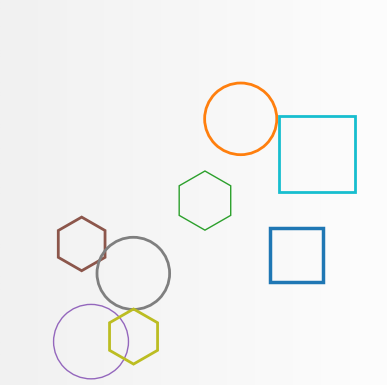[{"shape": "square", "thickness": 2.5, "radius": 0.35, "center": [0.765, 0.338]}, {"shape": "circle", "thickness": 2, "radius": 0.47, "center": [0.621, 0.691]}, {"shape": "hexagon", "thickness": 1, "radius": 0.38, "center": [0.529, 0.479]}, {"shape": "circle", "thickness": 1, "radius": 0.48, "center": [0.235, 0.113]}, {"shape": "hexagon", "thickness": 2, "radius": 0.35, "center": [0.211, 0.366]}, {"shape": "circle", "thickness": 2, "radius": 0.47, "center": [0.344, 0.29]}, {"shape": "hexagon", "thickness": 2, "radius": 0.36, "center": [0.345, 0.126]}, {"shape": "square", "thickness": 2, "radius": 0.49, "center": [0.818, 0.6]}]